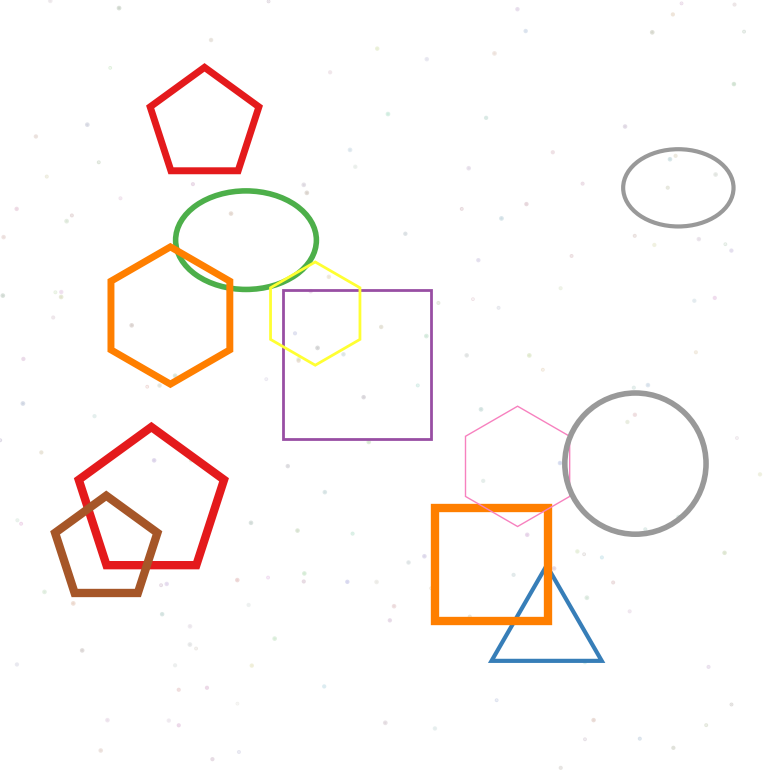[{"shape": "pentagon", "thickness": 3, "radius": 0.5, "center": [0.197, 0.346]}, {"shape": "pentagon", "thickness": 2.5, "radius": 0.37, "center": [0.266, 0.838]}, {"shape": "triangle", "thickness": 1.5, "radius": 0.41, "center": [0.71, 0.183]}, {"shape": "oval", "thickness": 2, "radius": 0.46, "center": [0.319, 0.688]}, {"shape": "square", "thickness": 1, "radius": 0.48, "center": [0.464, 0.527]}, {"shape": "hexagon", "thickness": 2.5, "radius": 0.45, "center": [0.221, 0.59]}, {"shape": "square", "thickness": 3, "radius": 0.37, "center": [0.638, 0.267]}, {"shape": "hexagon", "thickness": 1, "radius": 0.34, "center": [0.409, 0.593]}, {"shape": "pentagon", "thickness": 3, "radius": 0.35, "center": [0.138, 0.286]}, {"shape": "hexagon", "thickness": 0.5, "radius": 0.39, "center": [0.672, 0.394]}, {"shape": "circle", "thickness": 2, "radius": 0.46, "center": [0.825, 0.398]}, {"shape": "oval", "thickness": 1.5, "radius": 0.36, "center": [0.881, 0.756]}]